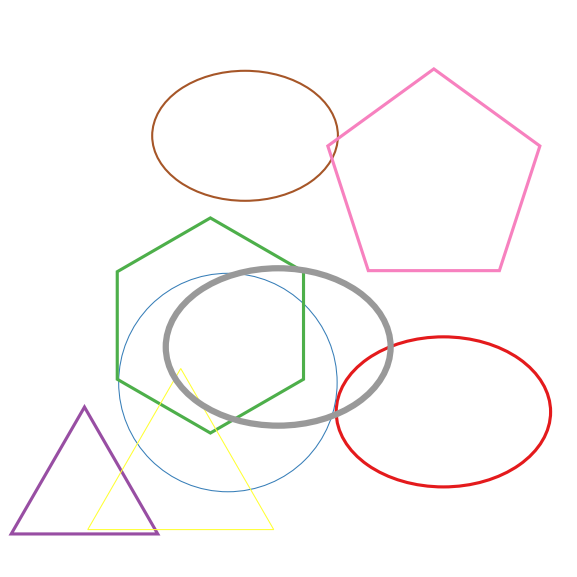[{"shape": "oval", "thickness": 1.5, "radius": 0.93, "center": [0.768, 0.286]}, {"shape": "circle", "thickness": 0.5, "radius": 0.95, "center": [0.395, 0.337]}, {"shape": "hexagon", "thickness": 1.5, "radius": 0.93, "center": [0.364, 0.436]}, {"shape": "triangle", "thickness": 1.5, "radius": 0.73, "center": [0.146, 0.148]}, {"shape": "triangle", "thickness": 0.5, "radius": 0.93, "center": [0.313, 0.175]}, {"shape": "oval", "thickness": 1, "radius": 0.8, "center": [0.424, 0.764]}, {"shape": "pentagon", "thickness": 1.5, "radius": 0.97, "center": [0.751, 0.687]}, {"shape": "oval", "thickness": 3, "radius": 0.97, "center": [0.482, 0.398]}]